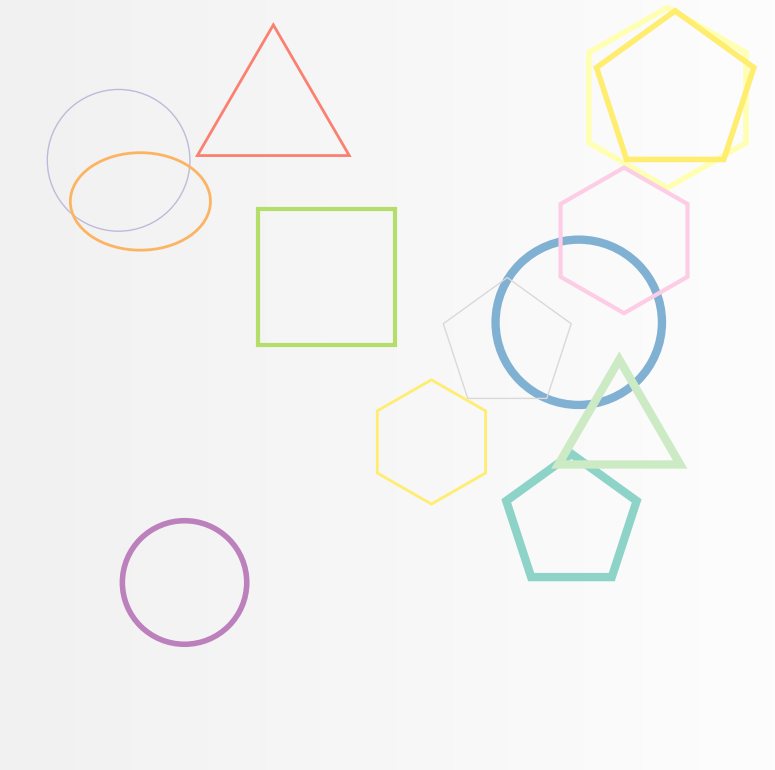[{"shape": "pentagon", "thickness": 3, "radius": 0.44, "center": [0.737, 0.322]}, {"shape": "hexagon", "thickness": 2, "radius": 0.59, "center": [0.861, 0.873]}, {"shape": "circle", "thickness": 0.5, "radius": 0.46, "center": [0.153, 0.792]}, {"shape": "triangle", "thickness": 1, "radius": 0.57, "center": [0.353, 0.855]}, {"shape": "circle", "thickness": 3, "radius": 0.54, "center": [0.747, 0.581]}, {"shape": "oval", "thickness": 1, "radius": 0.45, "center": [0.181, 0.738]}, {"shape": "square", "thickness": 1.5, "radius": 0.44, "center": [0.421, 0.64]}, {"shape": "hexagon", "thickness": 1.5, "radius": 0.47, "center": [0.805, 0.688]}, {"shape": "pentagon", "thickness": 0.5, "radius": 0.43, "center": [0.655, 0.553]}, {"shape": "circle", "thickness": 2, "radius": 0.4, "center": [0.238, 0.244]}, {"shape": "triangle", "thickness": 3, "radius": 0.45, "center": [0.799, 0.442]}, {"shape": "hexagon", "thickness": 1, "radius": 0.4, "center": [0.557, 0.426]}, {"shape": "pentagon", "thickness": 2, "radius": 0.53, "center": [0.871, 0.879]}]